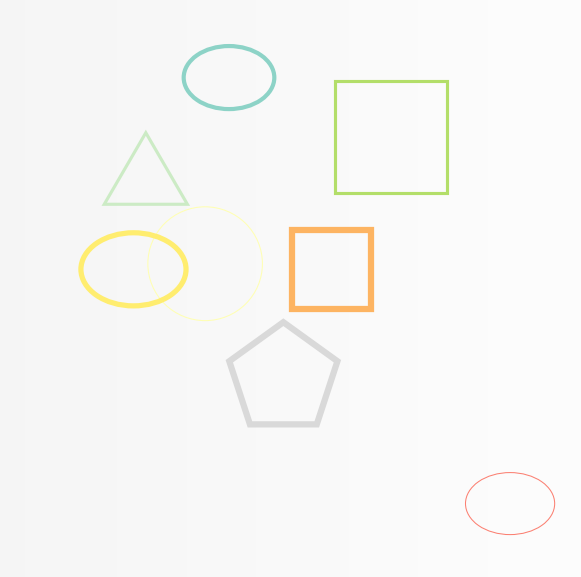[{"shape": "oval", "thickness": 2, "radius": 0.39, "center": [0.394, 0.865]}, {"shape": "circle", "thickness": 0.5, "radius": 0.49, "center": [0.353, 0.542]}, {"shape": "oval", "thickness": 0.5, "radius": 0.38, "center": [0.878, 0.127]}, {"shape": "square", "thickness": 3, "radius": 0.34, "center": [0.57, 0.533]}, {"shape": "square", "thickness": 1.5, "radius": 0.48, "center": [0.673, 0.762]}, {"shape": "pentagon", "thickness": 3, "radius": 0.49, "center": [0.487, 0.343]}, {"shape": "triangle", "thickness": 1.5, "radius": 0.41, "center": [0.251, 0.687]}, {"shape": "oval", "thickness": 2.5, "radius": 0.45, "center": [0.23, 0.533]}]